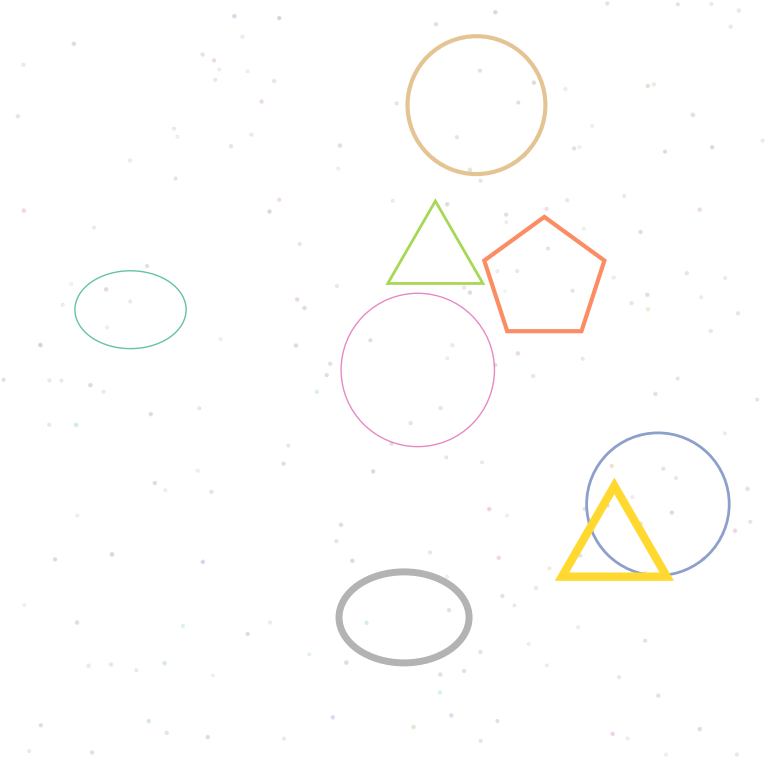[{"shape": "oval", "thickness": 0.5, "radius": 0.36, "center": [0.17, 0.598]}, {"shape": "pentagon", "thickness": 1.5, "radius": 0.41, "center": [0.707, 0.636]}, {"shape": "circle", "thickness": 1, "radius": 0.46, "center": [0.854, 0.345]}, {"shape": "circle", "thickness": 0.5, "radius": 0.5, "center": [0.543, 0.52]}, {"shape": "triangle", "thickness": 1, "radius": 0.36, "center": [0.565, 0.668]}, {"shape": "triangle", "thickness": 3, "radius": 0.39, "center": [0.798, 0.29]}, {"shape": "circle", "thickness": 1.5, "radius": 0.45, "center": [0.619, 0.863]}, {"shape": "oval", "thickness": 2.5, "radius": 0.42, "center": [0.525, 0.198]}]